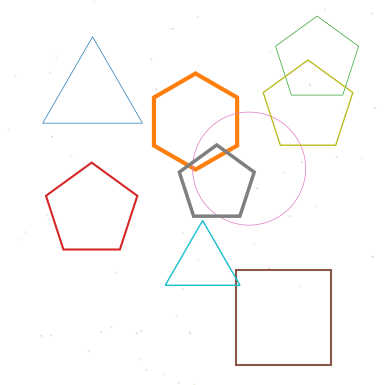[{"shape": "triangle", "thickness": 0.5, "radius": 0.75, "center": [0.241, 0.755]}, {"shape": "hexagon", "thickness": 3, "radius": 0.62, "center": [0.508, 0.684]}, {"shape": "pentagon", "thickness": 0.5, "radius": 0.57, "center": [0.824, 0.845]}, {"shape": "pentagon", "thickness": 1.5, "radius": 0.62, "center": [0.238, 0.453]}, {"shape": "square", "thickness": 1.5, "radius": 0.61, "center": [0.737, 0.176]}, {"shape": "circle", "thickness": 0.5, "radius": 0.73, "center": [0.647, 0.562]}, {"shape": "pentagon", "thickness": 2.5, "radius": 0.51, "center": [0.563, 0.521]}, {"shape": "pentagon", "thickness": 1, "radius": 0.61, "center": [0.8, 0.722]}, {"shape": "triangle", "thickness": 1, "radius": 0.56, "center": [0.526, 0.315]}]